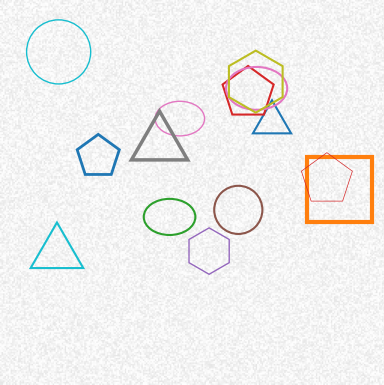[{"shape": "pentagon", "thickness": 2, "radius": 0.29, "center": [0.255, 0.593]}, {"shape": "triangle", "thickness": 1.5, "radius": 0.29, "center": [0.706, 0.682]}, {"shape": "square", "thickness": 3, "radius": 0.42, "center": [0.881, 0.508]}, {"shape": "oval", "thickness": 1.5, "radius": 0.34, "center": [0.44, 0.437]}, {"shape": "pentagon", "thickness": 1.5, "radius": 0.35, "center": [0.644, 0.759]}, {"shape": "pentagon", "thickness": 0.5, "radius": 0.35, "center": [0.849, 0.534]}, {"shape": "hexagon", "thickness": 1, "radius": 0.3, "center": [0.543, 0.348]}, {"shape": "circle", "thickness": 1.5, "radius": 0.31, "center": [0.619, 0.455]}, {"shape": "oval", "thickness": 1, "radius": 0.32, "center": [0.467, 0.692]}, {"shape": "oval", "thickness": 1.5, "radius": 0.4, "center": [0.667, 0.77]}, {"shape": "triangle", "thickness": 2.5, "radius": 0.42, "center": [0.414, 0.627]}, {"shape": "hexagon", "thickness": 1.5, "radius": 0.4, "center": [0.664, 0.788]}, {"shape": "triangle", "thickness": 1.5, "radius": 0.39, "center": [0.148, 0.343]}, {"shape": "circle", "thickness": 1, "radius": 0.42, "center": [0.152, 0.865]}]